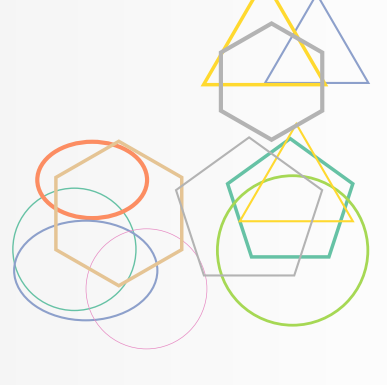[{"shape": "pentagon", "thickness": 2.5, "radius": 0.85, "center": [0.749, 0.47]}, {"shape": "circle", "thickness": 1, "radius": 0.79, "center": [0.192, 0.352]}, {"shape": "oval", "thickness": 3, "radius": 0.71, "center": [0.238, 0.533]}, {"shape": "triangle", "thickness": 1.5, "radius": 0.77, "center": [0.817, 0.862]}, {"shape": "oval", "thickness": 1.5, "radius": 0.92, "center": [0.221, 0.297]}, {"shape": "circle", "thickness": 0.5, "radius": 0.78, "center": [0.378, 0.25]}, {"shape": "circle", "thickness": 2, "radius": 0.97, "center": [0.755, 0.349]}, {"shape": "triangle", "thickness": 2.5, "radius": 0.91, "center": [0.682, 0.871]}, {"shape": "triangle", "thickness": 1.5, "radius": 0.84, "center": [0.765, 0.51]}, {"shape": "hexagon", "thickness": 2.5, "radius": 0.94, "center": [0.307, 0.445]}, {"shape": "hexagon", "thickness": 3, "radius": 0.76, "center": [0.701, 0.788]}, {"shape": "pentagon", "thickness": 1.5, "radius": 0.99, "center": [0.643, 0.445]}]